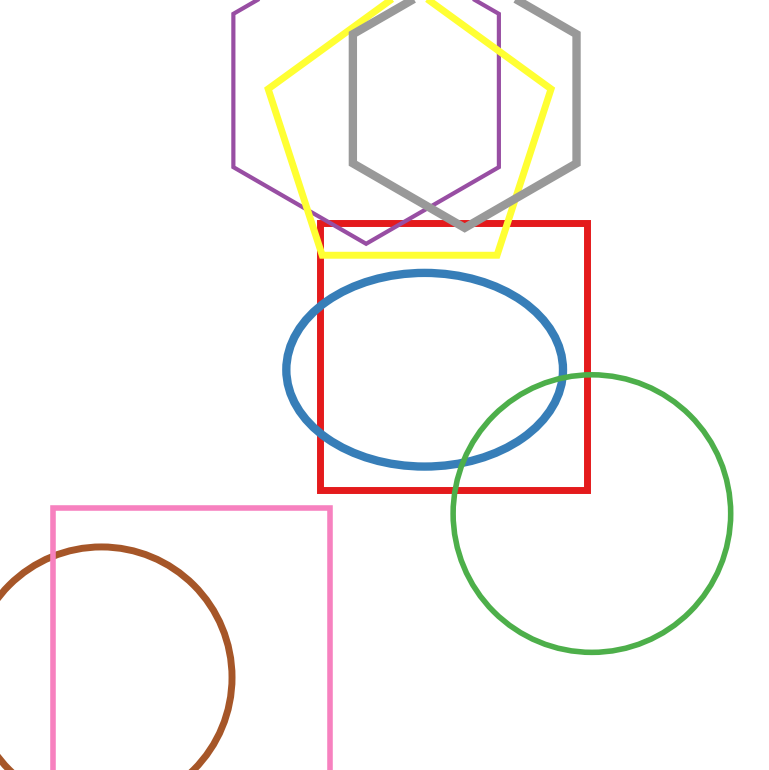[{"shape": "square", "thickness": 2.5, "radius": 0.87, "center": [0.589, 0.537]}, {"shape": "oval", "thickness": 3, "radius": 0.9, "center": [0.552, 0.52]}, {"shape": "circle", "thickness": 2, "radius": 0.9, "center": [0.769, 0.333]}, {"shape": "hexagon", "thickness": 1.5, "radius": 1.0, "center": [0.475, 0.882]}, {"shape": "pentagon", "thickness": 2.5, "radius": 0.97, "center": [0.532, 0.825]}, {"shape": "circle", "thickness": 2.5, "radius": 0.85, "center": [0.132, 0.12]}, {"shape": "square", "thickness": 2, "radius": 0.9, "center": [0.248, 0.161]}, {"shape": "hexagon", "thickness": 3, "radius": 0.84, "center": [0.604, 0.872]}]